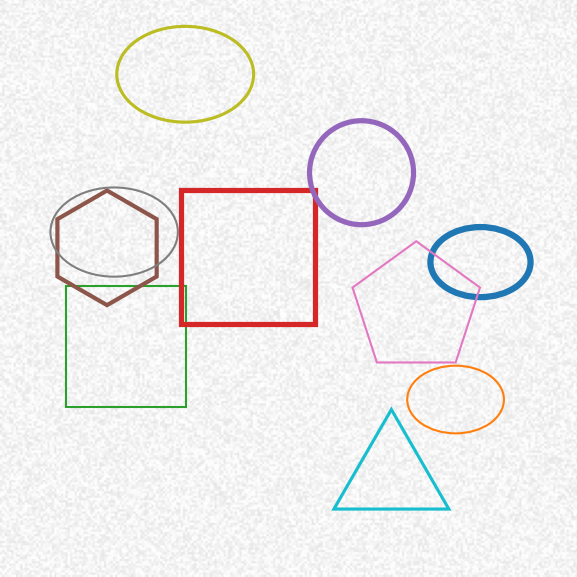[{"shape": "oval", "thickness": 3, "radius": 0.43, "center": [0.832, 0.545]}, {"shape": "oval", "thickness": 1, "radius": 0.42, "center": [0.789, 0.307]}, {"shape": "square", "thickness": 1, "radius": 0.52, "center": [0.218, 0.4]}, {"shape": "square", "thickness": 2.5, "radius": 0.58, "center": [0.429, 0.554]}, {"shape": "circle", "thickness": 2.5, "radius": 0.45, "center": [0.626, 0.7]}, {"shape": "hexagon", "thickness": 2, "radius": 0.5, "center": [0.185, 0.57]}, {"shape": "pentagon", "thickness": 1, "radius": 0.58, "center": [0.721, 0.465]}, {"shape": "oval", "thickness": 1, "radius": 0.55, "center": [0.198, 0.597]}, {"shape": "oval", "thickness": 1.5, "radius": 0.59, "center": [0.321, 0.871]}, {"shape": "triangle", "thickness": 1.5, "radius": 0.57, "center": [0.678, 0.175]}]